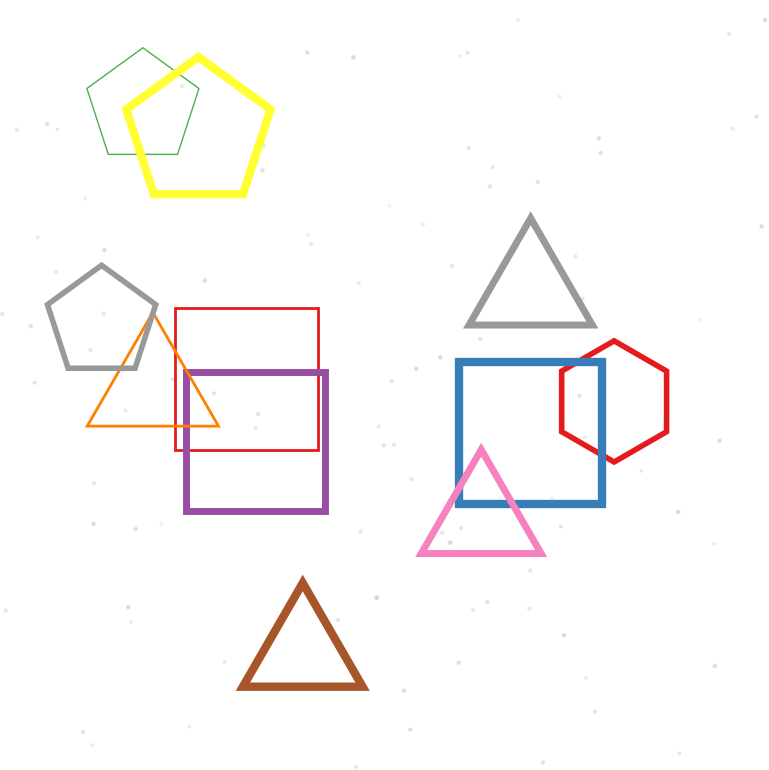[{"shape": "square", "thickness": 1, "radius": 0.46, "center": [0.32, 0.508]}, {"shape": "hexagon", "thickness": 2, "radius": 0.39, "center": [0.798, 0.479]}, {"shape": "square", "thickness": 3, "radius": 0.46, "center": [0.689, 0.438]}, {"shape": "pentagon", "thickness": 0.5, "radius": 0.38, "center": [0.186, 0.861]}, {"shape": "square", "thickness": 2.5, "radius": 0.45, "center": [0.331, 0.427]}, {"shape": "triangle", "thickness": 1, "radius": 0.49, "center": [0.198, 0.496]}, {"shape": "pentagon", "thickness": 3, "radius": 0.49, "center": [0.258, 0.828]}, {"shape": "triangle", "thickness": 3, "radius": 0.45, "center": [0.393, 0.153]}, {"shape": "triangle", "thickness": 2.5, "radius": 0.45, "center": [0.625, 0.326]}, {"shape": "triangle", "thickness": 2.5, "radius": 0.46, "center": [0.689, 0.624]}, {"shape": "pentagon", "thickness": 2, "radius": 0.37, "center": [0.132, 0.582]}]